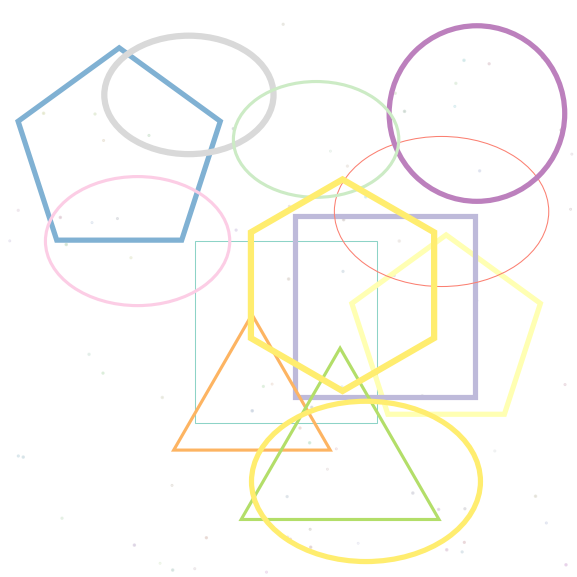[{"shape": "square", "thickness": 0.5, "radius": 0.79, "center": [0.496, 0.424]}, {"shape": "pentagon", "thickness": 2.5, "radius": 0.86, "center": [0.773, 0.421]}, {"shape": "square", "thickness": 2.5, "radius": 0.78, "center": [0.667, 0.468]}, {"shape": "oval", "thickness": 0.5, "radius": 0.93, "center": [0.765, 0.633]}, {"shape": "pentagon", "thickness": 2.5, "radius": 0.92, "center": [0.206, 0.732]}, {"shape": "triangle", "thickness": 1.5, "radius": 0.78, "center": [0.436, 0.298]}, {"shape": "triangle", "thickness": 1.5, "radius": 0.99, "center": [0.589, 0.198]}, {"shape": "oval", "thickness": 1.5, "radius": 0.8, "center": [0.238, 0.582]}, {"shape": "oval", "thickness": 3, "radius": 0.73, "center": [0.327, 0.835]}, {"shape": "circle", "thickness": 2.5, "radius": 0.76, "center": [0.826, 0.803]}, {"shape": "oval", "thickness": 1.5, "radius": 0.72, "center": [0.547, 0.758]}, {"shape": "hexagon", "thickness": 3, "radius": 0.92, "center": [0.593, 0.505]}, {"shape": "oval", "thickness": 2.5, "radius": 0.99, "center": [0.634, 0.166]}]